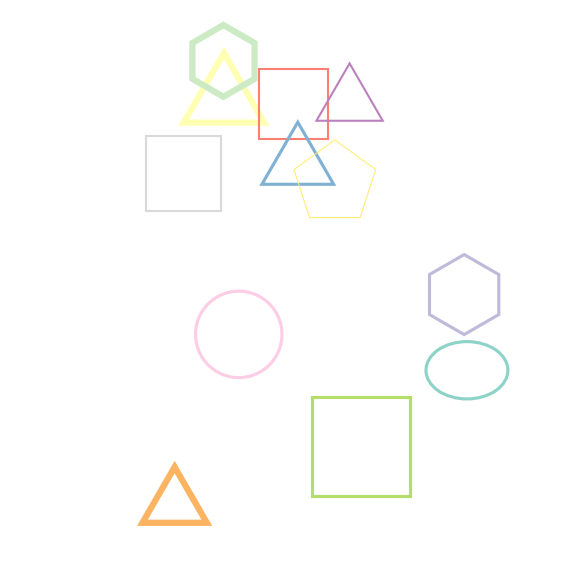[{"shape": "oval", "thickness": 1.5, "radius": 0.35, "center": [0.809, 0.358]}, {"shape": "triangle", "thickness": 3, "radius": 0.4, "center": [0.388, 0.827]}, {"shape": "hexagon", "thickness": 1.5, "radius": 0.35, "center": [0.804, 0.489]}, {"shape": "square", "thickness": 1, "radius": 0.3, "center": [0.508, 0.819]}, {"shape": "triangle", "thickness": 1.5, "radius": 0.36, "center": [0.516, 0.716]}, {"shape": "triangle", "thickness": 3, "radius": 0.32, "center": [0.302, 0.126]}, {"shape": "square", "thickness": 1.5, "radius": 0.43, "center": [0.625, 0.226]}, {"shape": "circle", "thickness": 1.5, "radius": 0.37, "center": [0.413, 0.42]}, {"shape": "square", "thickness": 1, "radius": 0.32, "center": [0.318, 0.699]}, {"shape": "triangle", "thickness": 1, "radius": 0.33, "center": [0.605, 0.823]}, {"shape": "hexagon", "thickness": 3, "radius": 0.31, "center": [0.387, 0.894]}, {"shape": "pentagon", "thickness": 0.5, "radius": 0.37, "center": [0.58, 0.683]}]